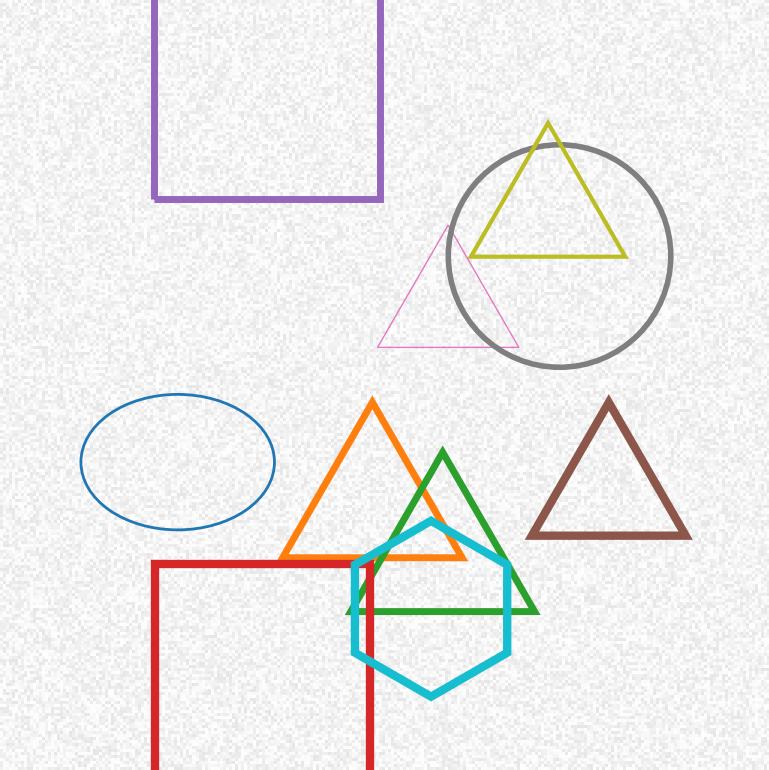[{"shape": "oval", "thickness": 1, "radius": 0.63, "center": [0.231, 0.4]}, {"shape": "triangle", "thickness": 2.5, "radius": 0.67, "center": [0.484, 0.343]}, {"shape": "triangle", "thickness": 2.5, "radius": 0.69, "center": [0.575, 0.275]}, {"shape": "square", "thickness": 3, "radius": 0.7, "center": [0.341, 0.129]}, {"shape": "square", "thickness": 2.5, "radius": 0.73, "center": [0.347, 0.889]}, {"shape": "triangle", "thickness": 3, "radius": 0.58, "center": [0.791, 0.362]}, {"shape": "triangle", "thickness": 0.5, "radius": 0.53, "center": [0.582, 0.602]}, {"shape": "circle", "thickness": 2, "radius": 0.72, "center": [0.727, 0.668]}, {"shape": "triangle", "thickness": 1.5, "radius": 0.58, "center": [0.712, 0.724]}, {"shape": "hexagon", "thickness": 3, "radius": 0.57, "center": [0.56, 0.209]}]